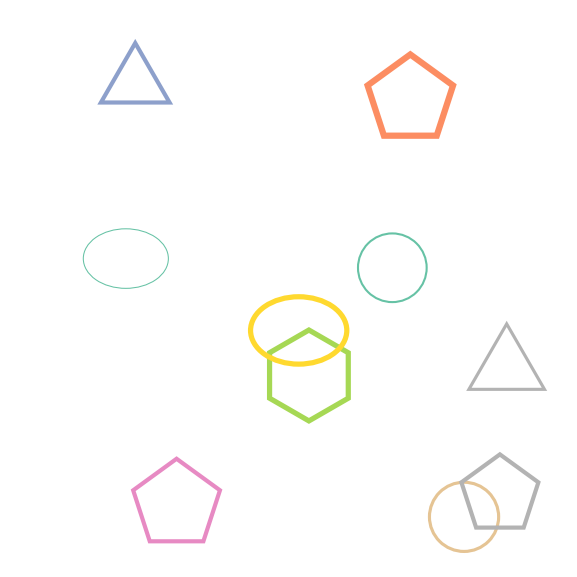[{"shape": "oval", "thickness": 0.5, "radius": 0.37, "center": [0.218, 0.551]}, {"shape": "circle", "thickness": 1, "radius": 0.3, "center": [0.679, 0.535]}, {"shape": "pentagon", "thickness": 3, "radius": 0.39, "center": [0.711, 0.827]}, {"shape": "triangle", "thickness": 2, "radius": 0.34, "center": [0.234, 0.856]}, {"shape": "pentagon", "thickness": 2, "radius": 0.39, "center": [0.306, 0.126]}, {"shape": "hexagon", "thickness": 2.5, "radius": 0.39, "center": [0.535, 0.349]}, {"shape": "oval", "thickness": 2.5, "radius": 0.42, "center": [0.517, 0.427]}, {"shape": "circle", "thickness": 1.5, "radius": 0.3, "center": [0.804, 0.104]}, {"shape": "pentagon", "thickness": 2, "radius": 0.35, "center": [0.866, 0.142]}, {"shape": "triangle", "thickness": 1.5, "radius": 0.38, "center": [0.877, 0.363]}]